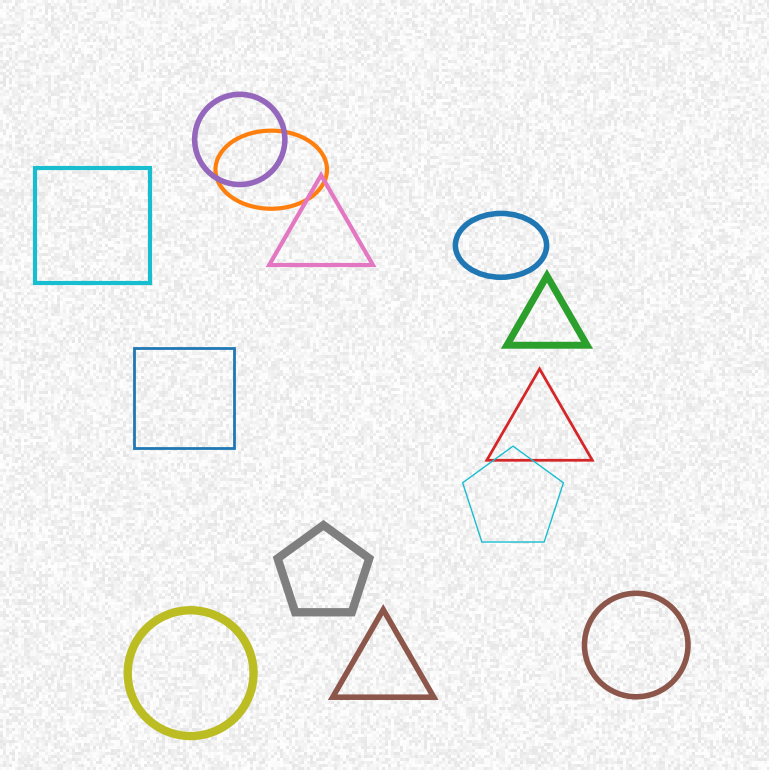[{"shape": "square", "thickness": 1, "radius": 0.33, "center": [0.239, 0.483]}, {"shape": "oval", "thickness": 2, "radius": 0.3, "center": [0.651, 0.681]}, {"shape": "oval", "thickness": 1.5, "radius": 0.36, "center": [0.352, 0.78]}, {"shape": "triangle", "thickness": 2.5, "radius": 0.3, "center": [0.71, 0.582]}, {"shape": "triangle", "thickness": 1, "radius": 0.4, "center": [0.701, 0.442]}, {"shape": "circle", "thickness": 2, "radius": 0.29, "center": [0.311, 0.819]}, {"shape": "triangle", "thickness": 2, "radius": 0.38, "center": [0.498, 0.132]}, {"shape": "circle", "thickness": 2, "radius": 0.34, "center": [0.826, 0.162]}, {"shape": "triangle", "thickness": 1.5, "radius": 0.39, "center": [0.417, 0.695]}, {"shape": "pentagon", "thickness": 3, "radius": 0.31, "center": [0.42, 0.255]}, {"shape": "circle", "thickness": 3, "radius": 0.41, "center": [0.248, 0.126]}, {"shape": "pentagon", "thickness": 0.5, "radius": 0.34, "center": [0.666, 0.352]}, {"shape": "square", "thickness": 1.5, "radius": 0.37, "center": [0.12, 0.707]}]